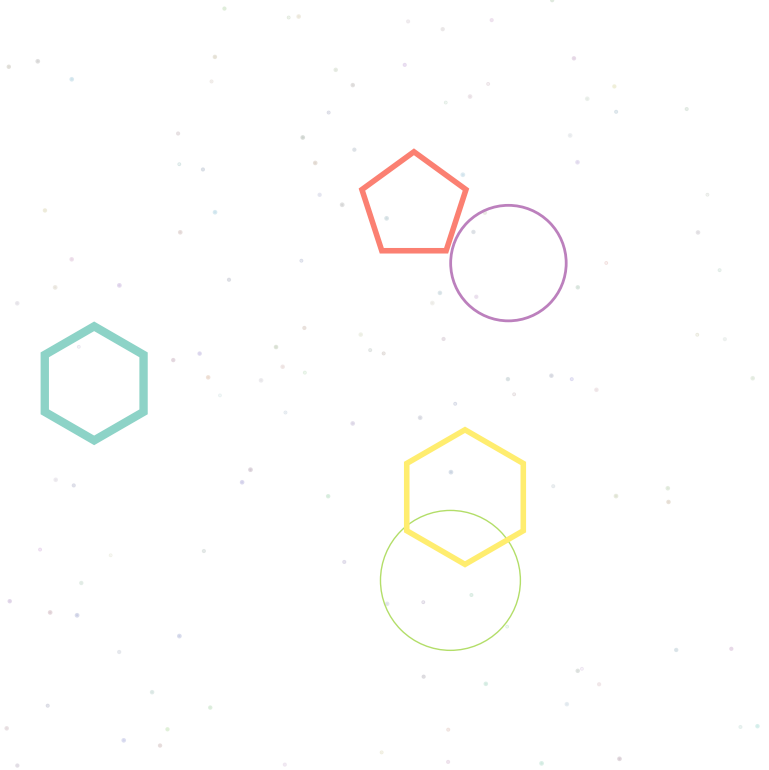[{"shape": "hexagon", "thickness": 3, "radius": 0.37, "center": [0.122, 0.502]}, {"shape": "pentagon", "thickness": 2, "radius": 0.36, "center": [0.538, 0.732]}, {"shape": "circle", "thickness": 0.5, "radius": 0.45, "center": [0.585, 0.246]}, {"shape": "circle", "thickness": 1, "radius": 0.38, "center": [0.66, 0.658]}, {"shape": "hexagon", "thickness": 2, "radius": 0.44, "center": [0.604, 0.354]}]